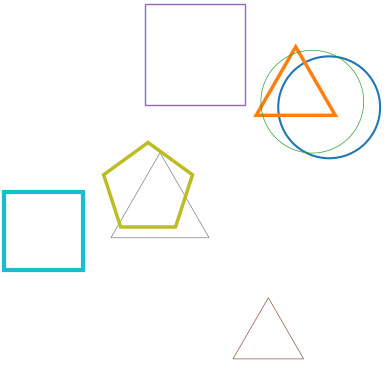[{"shape": "circle", "thickness": 1.5, "radius": 0.66, "center": [0.855, 0.721]}, {"shape": "triangle", "thickness": 2.5, "radius": 0.59, "center": [0.768, 0.76]}, {"shape": "circle", "thickness": 0.5, "radius": 0.67, "center": [0.811, 0.736]}, {"shape": "square", "thickness": 1, "radius": 0.65, "center": [0.506, 0.858]}, {"shape": "triangle", "thickness": 0.5, "radius": 0.53, "center": [0.697, 0.121]}, {"shape": "triangle", "thickness": 0.5, "radius": 0.74, "center": [0.416, 0.456]}, {"shape": "pentagon", "thickness": 2.5, "radius": 0.61, "center": [0.385, 0.509]}, {"shape": "square", "thickness": 3, "radius": 0.51, "center": [0.113, 0.4]}]